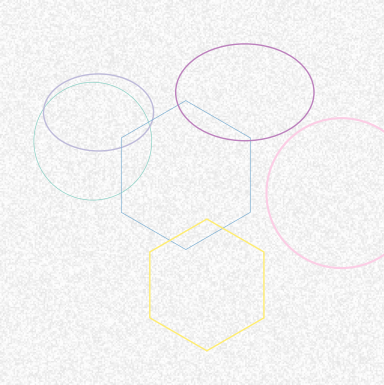[{"shape": "circle", "thickness": 0.5, "radius": 0.77, "center": [0.241, 0.633]}, {"shape": "oval", "thickness": 1, "radius": 0.71, "center": [0.256, 0.708]}, {"shape": "hexagon", "thickness": 0.5, "radius": 0.97, "center": [0.483, 0.545]}, {"shape": "circle", "thickness": 1.5, "radius": 0.97, "center": [0.887, 0.498]}, {"shape": "oval", "thickness": 1, "radius": 0.9, "center": [0.636, 0.76]}, {"shape": "hexagon", "thickness": 1, "radius": 0.86, "center": [0.537, 0.26]}]